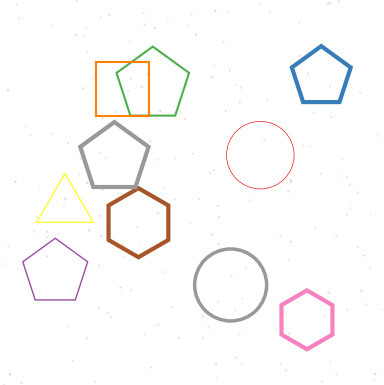[{"shape": "circle", "thickness": 0.5, "radius": 0.44, "center": [0.676, 0.597]}, {"shape": "pentagon", "thickness": 3, "radius": 0.4, "center": [0.835, 0.8]}, {"shape": "pentagon", "thickness": 1.5, "radius": 0.5, "center": [0.397, 0.78]}, {"shape": "pentagon", "thickness": 1, "radius": 0.44, "center": [0.144, 0.293]}, {"shape": "square", "thickness": 1.5, "radius": 0.35, "center": [0.318, 0.769]}, {"shape": "triangle", "thickness": 1, "radius": 0.42, "center": [0.169, 0.465]}, {"shape": "hexagon", "thickness": 3, "radius": 0.45, "center": [0.36, 0.422]}, {"shape": "hexagon", "thickness": 3, "radius": 0.38, "center": [0.797, 0.169]}, {"shape": "circle", "thickness": 2.5, "radius": 0.47, "center": [0.599, 0.26]}, {"shape": "pentagon", "thickness": 3, "radius": 0.47, "center": [0.297, 0.59]}]